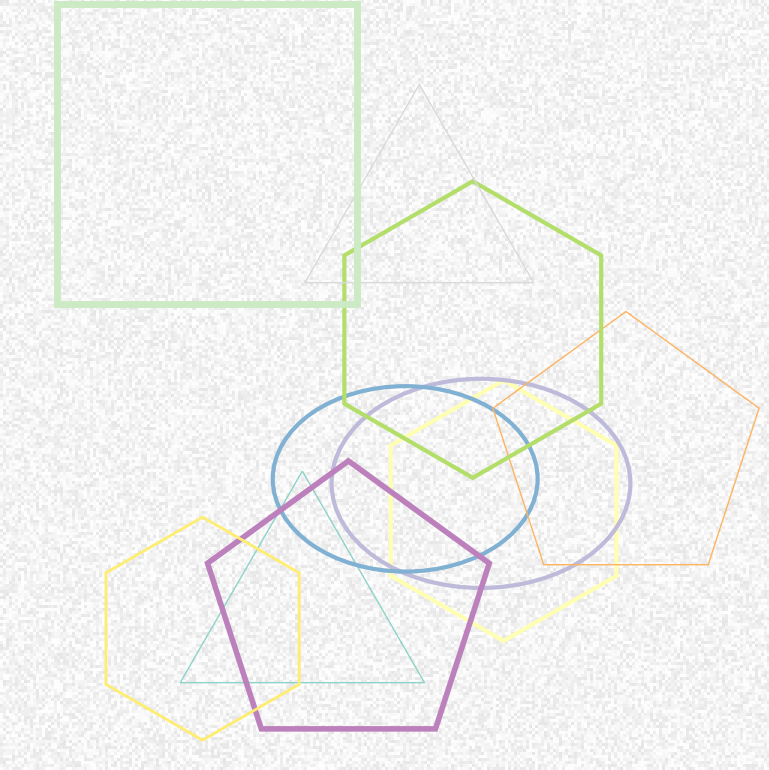[{"shape": "triangle", "thickness": 0.5, "radius": 0.92, "center": [0.393, 0.205]}, {"shape": "hexagon", "thickness": 1.5, "radius": 0.85, "center": [0.654, 0.337]}, {"shape": "oval", "thickness": 1.5, "radius": 0.97, "center": [0.625, 0.372]}, {"shape": "oval", "thickness": 1.5, "radius": 0.86, "center": [0.526, 0.378]}, {"shape": "pentagon", "thickness": 0.5, "radius": 0.91, "center": [0.813, 0.414]}, {"shape": "hexagon", "thickness": 1.5, "radius": 0.96, "center": [0.614, 0.572]}, {"shape": "triangle", "thickness": 0.5, "radius": 0.86, "center": [0.545, 0.719]}, {"shape": "pentagon", "thickness": 2, "radius": 0.96, "center": [0.452, 0.209]}, {"shape": "square", "thickness": 2.5, "radius": 0.97, "center": [0.269, 0.8]}, {"shape": "hexagon", "thickness": 1, "radius": 0.72, "center": [0.263, 0.184]}]